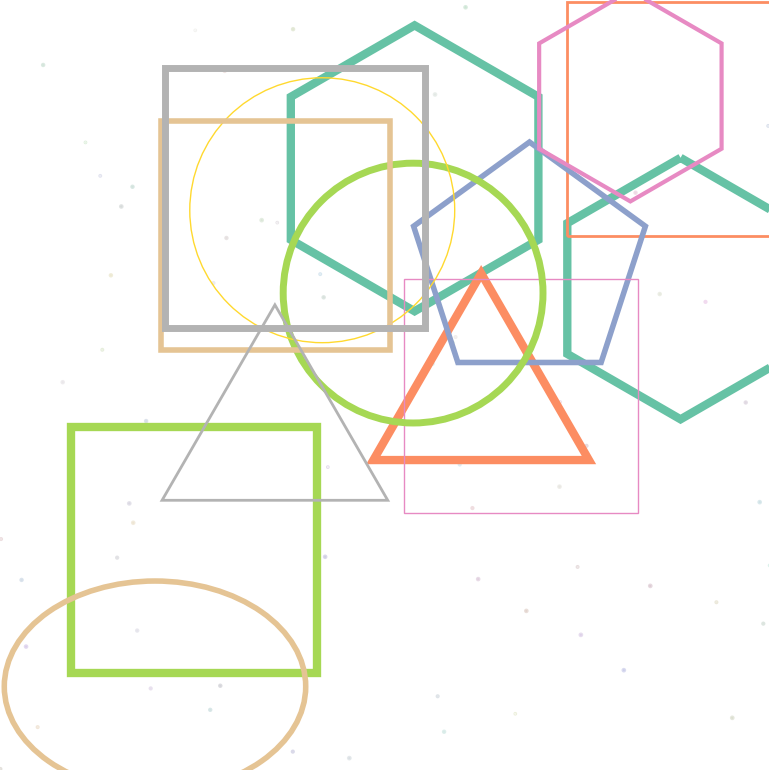[{"shape": "hexagon", "thickness": 3, "radius": 0.85, "center": [0.884, 0.625]}, {"shape": "hexagon", "thickness": 3, "radius": 0.93, "center": [0.538, 0.781]}, {"shape": "triangle", "thickness": 3, "radius": 0.81, "center": [0.625, 0.483]}, {"shape": "square", "thickness": 1, "radius": 0.76, "center": [0.888, 0.845]}, {"shape": "pentagon", "thickness": 2, "radius": 0.79, "center": [0.688, 0.657]}, {"shape": "hexagon", "thickness": 1.5, "radius": 0.68, "center": [0.819, 0.875]}, {"shape": "square", "thickness": 0.5, "radius": 0.76, "center": [0.677, 0.485]}, {"shape": "circle", "thickness": 2.5, "radius": 0.84, "center": [0.536, 0.619]}, {"shape": "square", "thickness": 3, "radius": 0.8, "center": [0.252, 0.286]}, {"shape": "circle", "thickness": 0.5, "radius": 0.86, "center": [0.418, 0.727]}, {"shape": "oval", "thickness": 2, "radius": 0.98, "center": [0.201, 0.108]}, {"shape": "square", "thickness": 2, "radius": 0.74, "center": [0.357, 0.695]}, {"shape": "triangle", "thickness": 1, "radius": 0.85, "center": [0.357, 0.435]}, {"shape": "square", "thickness": 2.5, "radius": 0.85, "center": [0.383, 0.743]}]